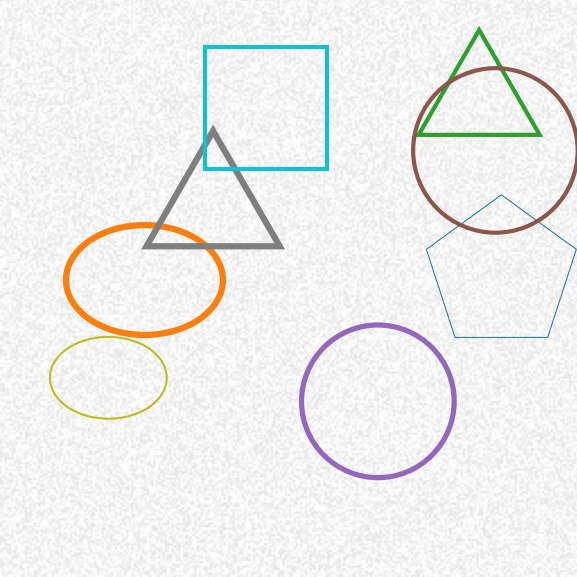[{"shape": "pentagon", "thickness": 0.5, "radius": 0.68, "center": [0.868, 0.525]}, {"shape": "oval", "thickness": 3, "radius": 0.68, "center": [0.25, 0.514]}, {"shape": "triangle", "thickness": 2, "radius": 0.61, "center": [0.83, 0.826]}, {"shape": "circle", "thickness": 2.5, "radius": 0.66, "center": [0.654, 0.304]}, {"shape": "circle", "thickness": 2, "radius": 0.71, "center": [0.858, 0.739]}, {"shape": "triangle", "thickness": 3, "radius": 0.67, "center": [0.369, 0.639]}, {"shape": "oval", "thickness": 1, "radius": 0.51, "center": [0.188, 0.345]}, {"shape": "square", "thickness": 2, "radius": 0.53, "center": [0.461, 0.812]}]